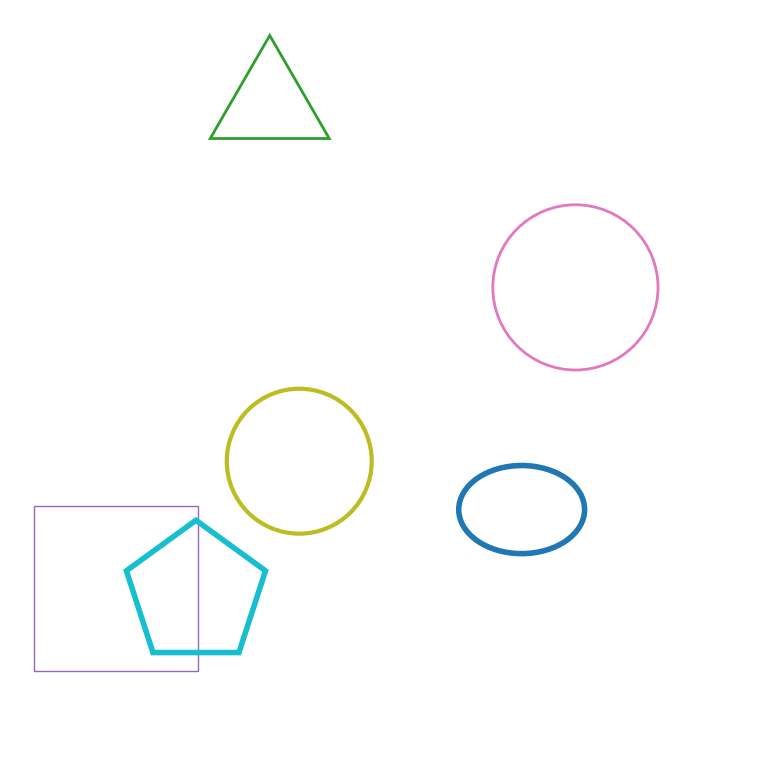[{"shape": "oval", "thickness": 2, "radius": 0.41, "center": [0.677, 0.338]}, {"shape": "triangle", "thickness": 1, "radius": 0.45, "center": [0.35, 0.865]}, {"shape": "square", "thickness": 0.5, "radius": 0.53, "center": [0.151, 0.236]}, {"shape": "circle", "thickness": 1, "radius": 0.54, "center": [0.747, 0.627]}, {"shape": "circle", "thickness": 1.5, "radius": 0.47, "center": [0.389, 0.401]}, {"shape": "pentagon", "thickness": 2, "radius": 0.47, "center": [0.254, 0.229]}]